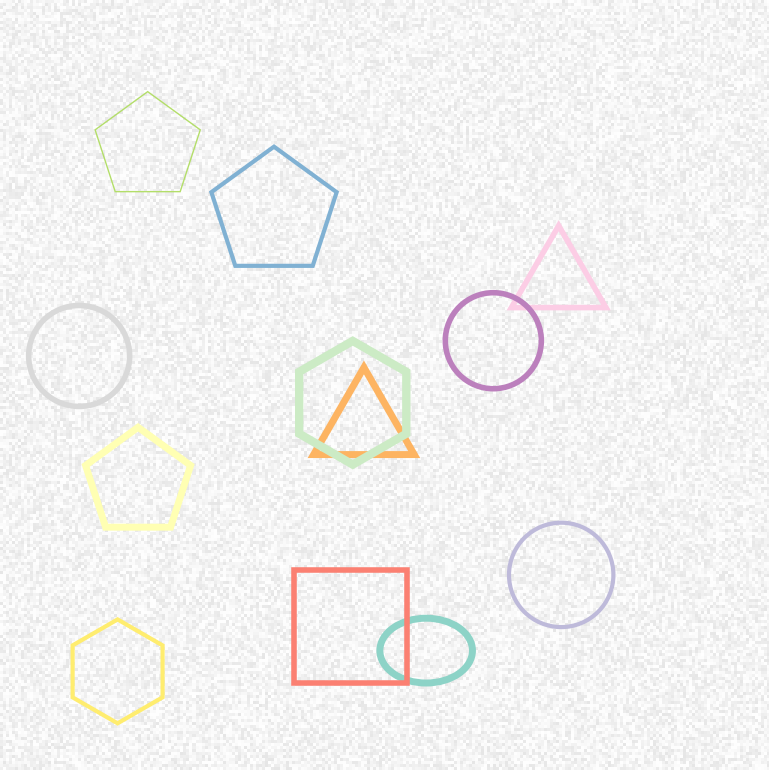[{"shape": "oval", "thickness": 2.5, "radius": 0.3, "center": [0.553, 0.155]}, {"shape": "pentagon", "thickness": 2.5, "radius": 0.36, "center": [0.179, 0.373]}, {"shape": "circle", "thickness": 1.5, "radius": 0.34, "center": [0.729, 0.253]}, {"shape": "square", "thickness": 2, "radius": 0.37, "center": [0.455, 0.186]}, {"shape": "pentagon", "thickness": 1.5, "radius": 0.43, "center": [0.356, 0.724]}, {"shape": "triangle", "thickness": 2.5, "radius": 0.38, "center": [0.473, 0.447]}, {"shape": "pentagon", "thickness": 0.5, "radius": 0.36, "center": [0.192, 0.809]}, {"shape": "triangle", "thickness": 2, "radius": 0.35, "center": [0.726, 0.636]}, {"shape": "circle", "thickness": 2, "radius": 0.33, "center": [0.103, 0.538]}, {"shape": "circle", "thickness": 2, "radius": 0.31, "center": [0.641, 0.558]}, {"shape": "hexagon", "thickness": 3, "radius": 0.4, "center": [0.458, 0.477]}, {"shape": "hexagon", "thickness": 1.5, "radius": 0.34, "center": [0.153, 0.128]}]